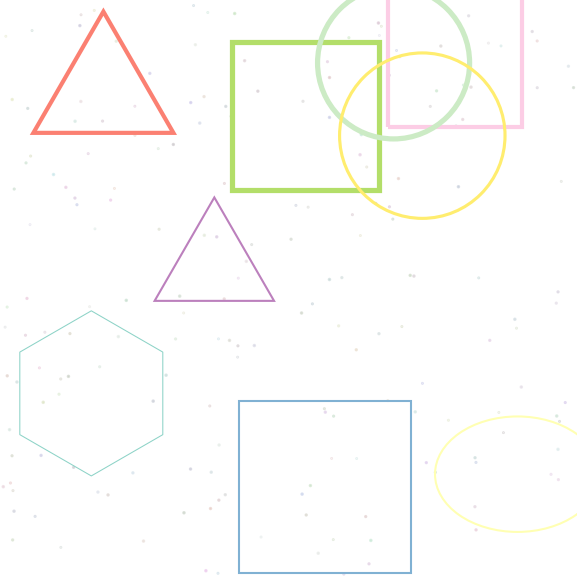[{"shape": "hexagon", "thickness": 0.5, "radius": 0.71, "center": [0.158, 0.318]}, {"shape": "oval", "thickness": 1, "radius": 0.71, "center": [0.896, 0.178]}, {"shape": "triangle", "thickness": 2, "radius": 0.7, "center": [0.179, 0.839]}, {"shape": "square", "thickness": 1, "radius": 0.74, "center": [0.563, 0.155]}, {"shape": "square", "thickness": 2.5, "radius": 0.64, "center": [0.529, 0.798]}, {"shape": "square", "thickness": 2, "radius": 0.58, "center": [0.788, 0.895]}, {"shape": "triangle", "thickness": 1, "radius": 0.6, "center": [0.371, 0.538]}, {"shape": "circle", "thickness": 2.5, "radius": 0.66, "center": [0.682, 0.89]}, {"shape": "circle", "thickness": 1.5, "radius": 0.72, "center": [0.731, 0.764]}]